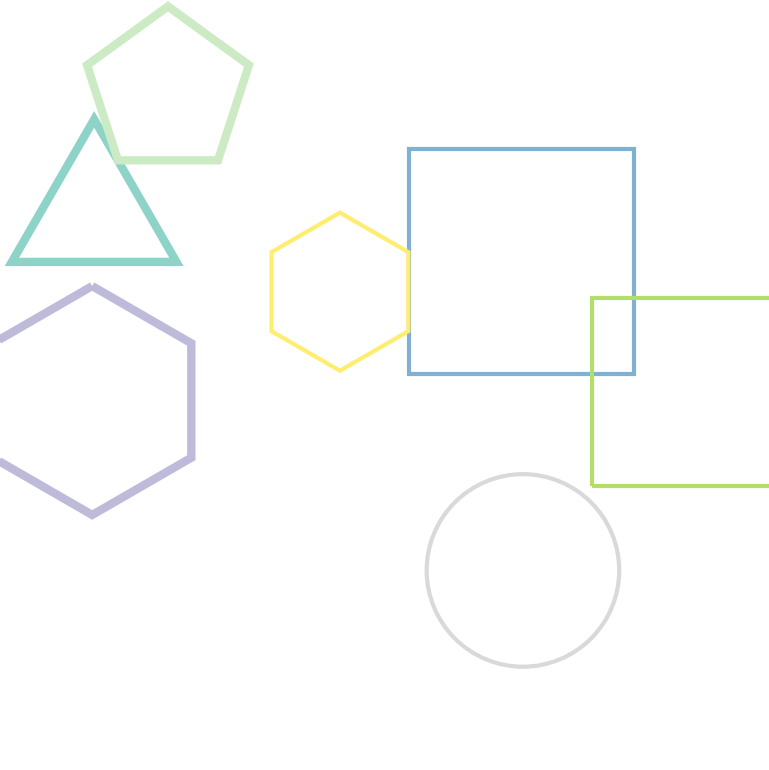[{"shape": "triangle", "thickness": 3, "radius": 0.62, "center": [0.122, 0.722]}, {"shape": "hexagon", "thickness": 3, "radius": 0.74, "center": [0.12, 0.48]}, {"shape": "square", "thickness": 1.5, "radius": 0.73, "center": [0.677, 0.66]}, {"shape": "square", "thickness": 1.5, "radius": 0.61, "center": [0.89, 0.491]}, {"shape": "circle", "thickness": 1.5, "radius": 0.63, "center": [0.679, 0.259]}, {"shape": "pentagon", "thickness": 3, "radius": 0.55, "center": [0.218, 0.881]}, {"shape": "hexagon", "thickness": 1.5, "radius": 0.51, "center": [0.441, 0.621]}]